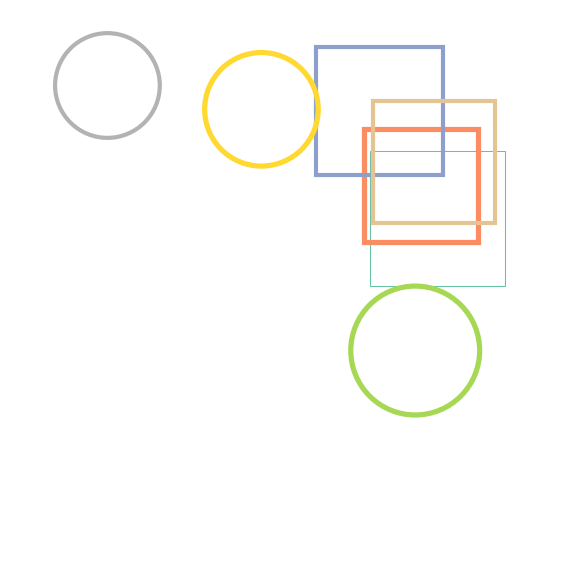[{"shape": "square", "thickness": 0.5, "radius": 0.58, "center": [0.758, 0.621]}, {"shape": "square", "thickness": 2.5, "radius": 0.49, "center": [0.729, 0.678]}, {"shape": "square", "thickness": 2, "radius": 0.55, "center": [0.657, 0.806]}, {"shape": "circle", "thickness": 2.5, "radius": 0.56, "center": [0.719, 0.392]}, {"shape": "circle", "thickness": 2.5, "radius": 0.49, "center": [0.453, 0.81]}, {"shape": "square", "thickness": 2, "radius": 0.53, "center": [0.751, 0.719]}, {"shape": "circle", "thickness": 2, "radius": 0.45, "center": [0.186, 0.851]}]